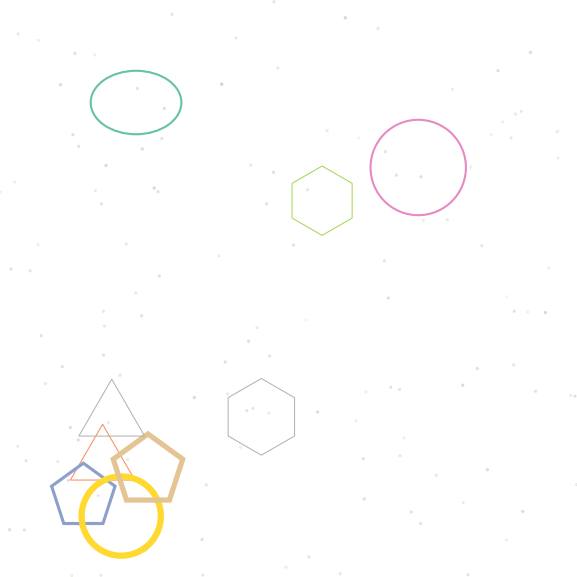[{"shape": "oval", "thickness": 1, "radius": 0.39, "center": [0.236, 0.822]}, {"shape": "triangle", "thickness": 0.5, "radius": 0.32, "center": [0.178, 0.2]}, {"shape": "pentagon", "thickness": 1.5, "radius": 0.29, "center": [0.144, 0.139]}, {"shape": "circle", "thickness": 1, "radius": 0.41, "center": [0.724, 0.709]}, {"shape": "hexagon", "thickness": 0.5, "radius": 0.3, "center": [0.558, 0.652]}, {"shape": "circle", "thickness": 3, "radius": 0.34, "center": [0.21, 0.106]}, {"shape": "pentagon", "thickness": 2.5, "radius": 0.32, "center": [0.256, 0.184]}, {"shape": "hexagon", "thickness": 0.5, "radius": 0.33, "center": [0.453, 0.277]}, {"shape": "triangle", "thickness": 0.5, "radius": 0.33, "center": [0.193, 0.277]}]